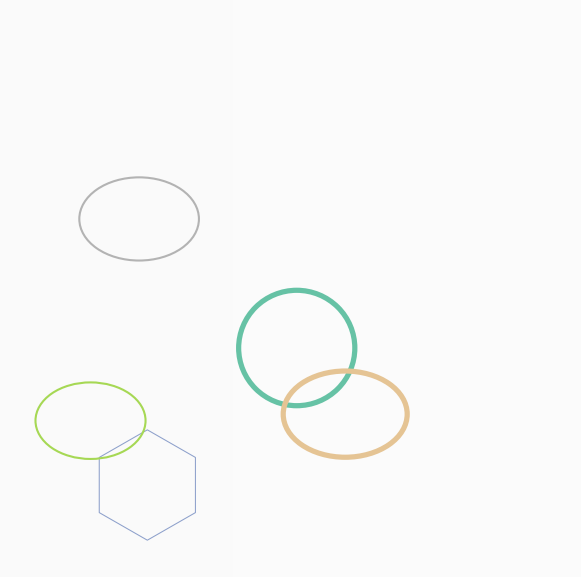[{"shape": "circle", "thickness": 2.5, "radius": 0.5, "center": [0.511, 0.397]}, {"shape": "hexagon", "thickness": 0.5, "radius": 0.48, "center": [0.253, 0.159]}, {"shape": "oval", "thickness": 1, "radius": 0.47, "center": [0.156, 0.271]}, {"shape": "oval", "thickness": 2.5, "radius": 0.53, "center": [0.594, 0.282]}, {"shape": "oval", "thickness": 1, "radius": 0.51, "center": [0.239, 0.62]}]